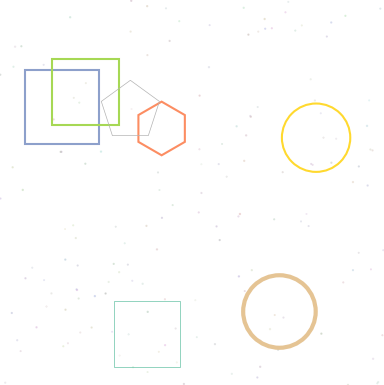[{"shape": "square", "thickness": 0.5, "radius": 0.43, "center": [0.381, 0.134]}, {"shape": "hexagon", "thickness": 1.5, "radius": 0.35, "center": [0.42, 0.666]}, {"shape": "square", "thickness": 1.5, "radius": 0.48, "center": [0.161, 0.722]}, {"shape": "square", "thickness": 1.5, "radius": 0.43, "center": [0.222, 0.761]}, {"shape": "circle", "thickness": 1.5, "radius": 0.44, "center": [0.821, 0.642]}, {"shape": "circle", "thickness": 3, "radius": 0.47, "center": [0.726, 0.191]}, {"shape": "pentagon", "thickness": 0.5, "radius": 0.4, "center": [0.339, 0.712]}]